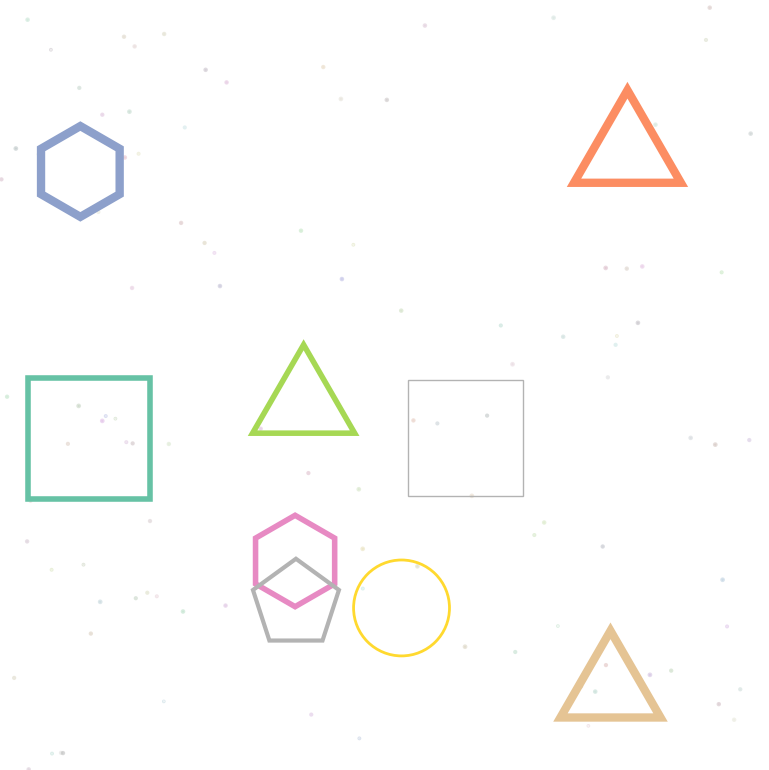[{"shape": "square", "thickness": 2, "radius": 0.39, "center": [0.116, 0.431]}, {"shape": "triangle", "thickness": 3, "radius": 0.4, "center": [0.815, 0.803]}, {"shape": "hexagon", "thickness": 3, "radius": 0.29, "center": [0.104, 0.777]}, {"shape": "hexagon", "thickness": 2, "radius": 0.3, "center": [0.383, 0.271]}, {"shape": "triangle", "thickness": 2, "radius": 0.38, "center": [0.394, 0.476]}, {"shape": "circle", "thickness": 1, "radius": 0.31, "center": [0.521, 0.21]}, {"shape": "triangle", "thickness": 3, "radius": 0.38, "center": [0.793, 0.106]}, {"shape": "square", "thickness": 0.5, "radius": 0.37, "center": [0.605, 0.431]}, {"shape": "pentagon", "thickness": 1.5, "radius": 0.29, "center": [0.384, 0.216]}]